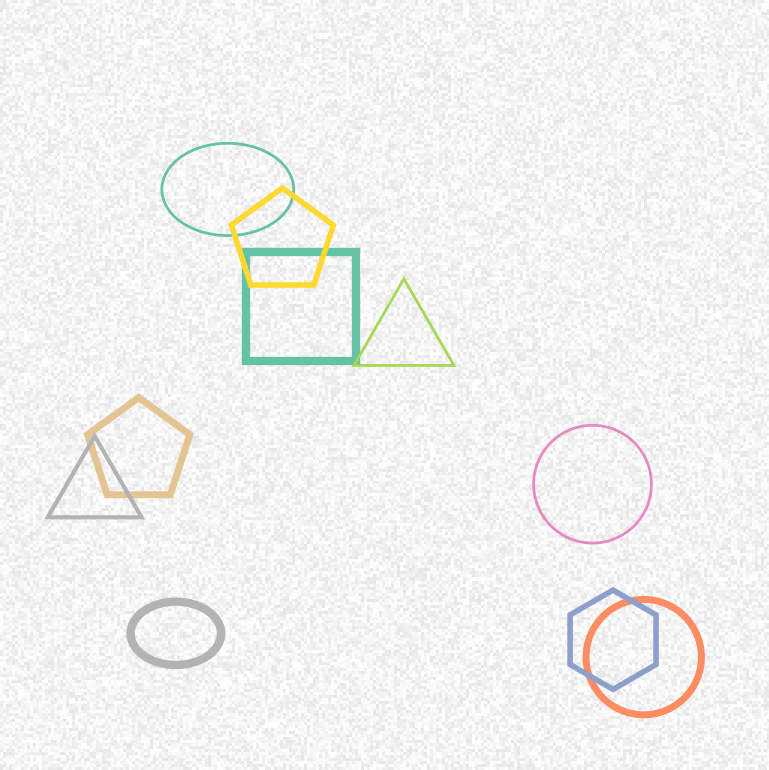[{"shape": "oval", "thickness": 1, "radius": 0.43, "center": [0.296, 0.754]}, {"shape": "square", "thickness": 3, "radius": 0.36, "center": [0.391, 0.602]}, {"shape": "circle", "thickness": 2.5, "radius": 0.37, "center": [0.836, 0.147]}, {"shape": "hexagon", "thickness": 2, "radius": 0.32, "center": [0.796, 0.169]}, {"shape": "circle", "thickness": 1, "radius": 0.38, "center": [0.769, 0.371]}, {"shape": "triangle", "thickness": 1, "radius": 0.38, "center": [0.525, 0.563]}, {"shape": "pentagon", "thickness": 2, "radius": 0.35, "center": [0.367, 0.686]}, {"shape": "pentagon", "thickness": 2.5, "radius": 0.35, "center": [0.18, 0.414]}, {"shape": "triangle", "thickness": 1.5, "radius": 0.35, "center": [0.123, 0.363]}, {"shape": "oval", "thickness": 3, "radius": 0.29, "center": [0.228, 0.177]}]